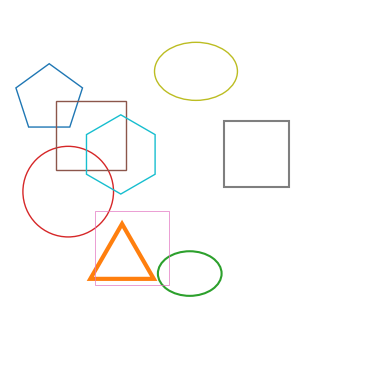[{"shape": "pentagon", "thickness": 1, "radius": 0.45, "center": [0.128, 0.744]}, {"shape": "triangle", "thickness": 3, "radius": 0.48, "center": [0.317, 0.323]}, {"shape": "oval", "thickness": 1.5, "radius": 0.41, "center": [0.493, 0.289]}, {"shape": "circle", "thickness": 1, "radius": 0.59, "center": [0.177, 0.502]}, {"shape": "square", "thickness": 1, "radius": 0.45, "center": [0.237, 0.648]}, {"shape": "square", "thickness": 0.5, "radius": 0.48, "center": [0.343, 0.356]}, {"shape": "square", "thickness": 1.5, "radius": 0.42, "center": [0.667, 0.6]}, {"shape": "oval", "thickness": 1, "radius": 0.54, "center": [0.509, 0.815]}, {"shape": "hexagon", "thickness": 1, "radius": 0.51, "center": [0.314, 0.599]}]